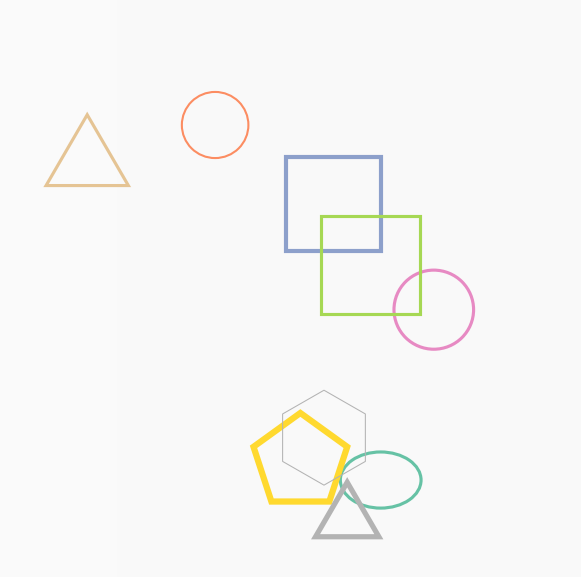[{"shape": "oval", "thickness": 1.5, "radius": 0.35, "center": [0.655, 0.168]}, {"shape": "circle", "thickness": 1, "radius": 0.29, "center": [0.37, 0.783]}, {"shape": "square", "thickness": 2, "radius": 0.41, "center": [0.574, 0.647]}, {"shape": "circle", "thickness": 1.5, "radius": 0.34, "center": [0.746, 0.463]}, {"shape": "square", "thickness": 1.5, "radius": 0.43, "center": [0.638, 0.54]}, {"shape": "pentagon", "thickness": 3, "radius": 0.42, "center": [0.517, 0.199]}, {"shape": "triangle", "thickness": 1.5, "radius": 0.41, "center": [0.15, 0.719]}, {"shape": "triangle", "thickness": 2.5, "radius": 0.31, "center": [0.597, 0.101]}, {"shape": "hexagon", "thickness": 0.5, "radius": 0.41, "center": [0.557, 0.241]}]